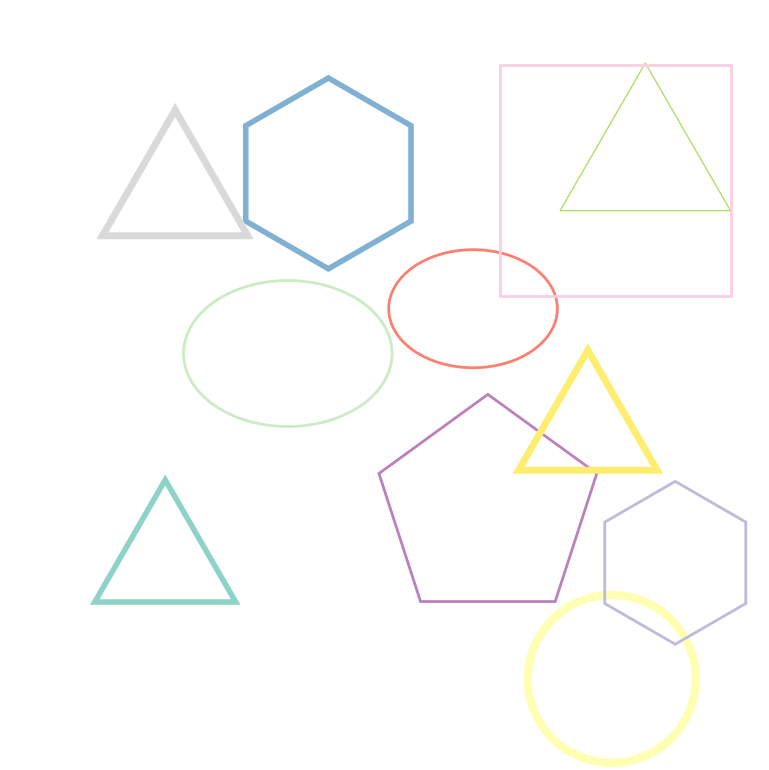[{"shape": "triangle", "thickness": 2, "radius": 0.53, "center": [0.215, 0.271]}, {"shape": "circle", "thickness": 3, "radius": 0.55, "center": [0.795, 0.118]}, {"shape": "hexagon", "thickness": 1, "radius": 0.53, "center": [0.877, 0.269]}, {"shape": "oval", "thickness": 1, "radius": 0.55, "center": [0.614, 0.599]}, {"shape": "hexagon", "thickness": 2, "radius": 0.62, "center": [0.426, 0.775]}, {"shape": "triangle", "thickness": 0.5, "radius": 0.64, "center": [0.838, 0.79]}, {"shape": "square", "thickness": 1, "radius": 0.75, "center": [0.8, 0.766]}, {"shape": "triangle", "thickness": 2.5, "radius": 0.54, "center": [0.227, 0.748]}, {"shape": "pentagon", "thickness": 1, "radius": 0.74, "center": [0.634, 0.339]}, {"shape": "oval", "thickness": 1, "radius": 0.68, "center": [0.374, 0.541]}, {"shape": "triangle", "thickness": 2.5, "radius": 0.52, "center": [0.763, 0.441]}]